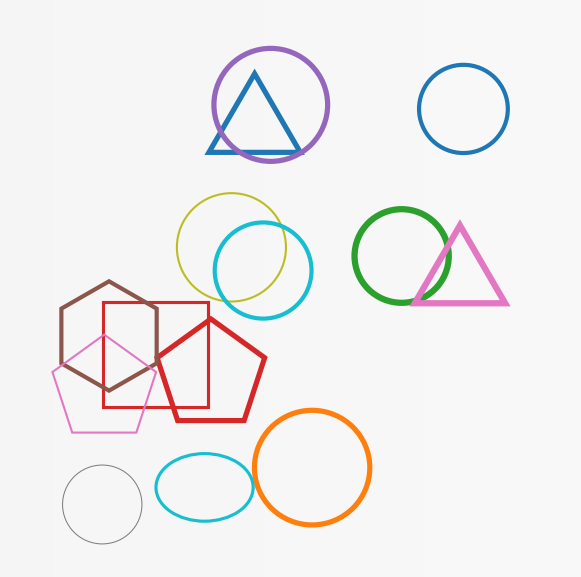[{"shape": "triangle", "thickness": 2.5, "radius": 0.45, "center": [0.438, 0.781]}, {"shape": "circle", "thickness": 2, "radius": 0.38, "center": [0.797, 0.811]}, {"shape": "circle", "thickness": 2.5, "radius": 0.5, "center": [0.537, 0.189]}, {"shape": "circle", "thickness": 3, "radius": 0.41, "center": [0.691, 0.556]}, {"shape": "square", "thickness": 1.5, "radius": 0.45, "center": [0.268, 0.385]}, {"shape": "pentagon", "thickness": 2.5, "radius": 0.49, "center": [0.363, 0.35]}, {"shape": "circle", "thickness": 2.5, "radius": 0.49, "center": [0.466, 0.818]}, {"shape": "hexagon", "thickness": 2, "radius": 0.47, "center": [0.188, 0.417]}, {"shape": "pentagon", "thickness": 1, "radius": 0.47, "center": [0.179, 0.326]}, {"shape": "triangle", "thickness": 3, "radius": 0.45, "center": [0.791, 0.519]}, {"shape": "circle", "thickness": 0.5, "radius": 0.34, "center": [0.176, 0.126]}, {"shape": "circle", "thickness": 1, "radius": 0.47, "center": [0.398, 0.571]}, {"shape": "circle", "thickness": 2, "radius": 0.42, "center": [0.453, 0.531]}, {"shape": "oval", "thickness": 1.5, "radius": 0.42, "center": [0.352, 0.155]}]